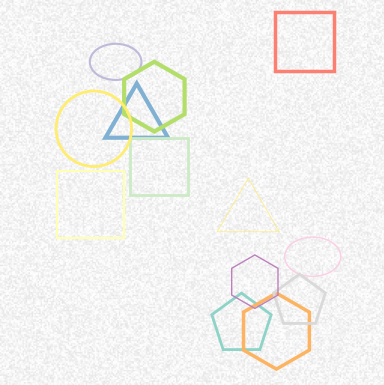[{"shape": "pentagon", "thickness": 2, "radius": 0.41, "center": [0.627, 0.158]}, {"shape": "square", "thickness": 1.5, "radius": 0.43, "center": [0.235, 0.468]}, {"shape": "oval", "thickness": 1.5, "radius": 0.34, "center": [0.3, 0.839]}, {"shape": "square", "thickness": 2.5, "radius": 0.38, "center": [0.792, 0.892]}, {"shape": "triangle", "thickness": 3, "radius": 0.47, "center": [0.355, 0.689]}, {"shape": "hexagon", "thickness": 2.5, "radius": 0.49, "center": [0.718, 0.14]}, {"shape": "hexagon", "thickness": 3, "radius": 0.45, "center": [0.401, 0.749]}, {"shape": "oval", "thickness": 1, "radius": 0.36, "center": [0.812, 0.333]}, {"shape": "pentagon", "thickness": 2, "radius": 0.35, "center": [0.778, 0.217]}, {"shape": "hexagon", "thickness": 1, "radius": 0.35, "center": [0.662, 0.268]}, {"shape": "square", "thickness": 2, "radius": 0.38, "center": [0.412, 0.567]}, {"shape": "triangle", "thickness": 0.5, "radius": 0.46, "center": [0.645, 0.444]}, {"shape": "circle", "thickness": 2, "radius": 0.49, "center": [0.244, 0.666]}]